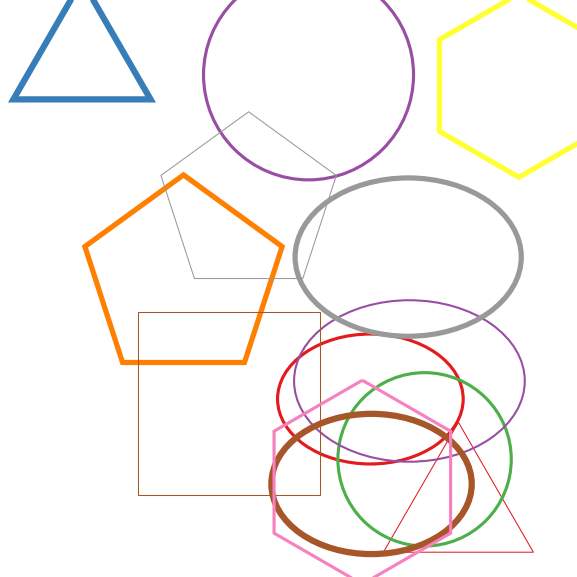[{"shape": "triangle", "thickness": 0.5, "radius": 0.75, "center": [0.794, 0.118]}, {"shape": "oval", "thickness": 1.5, "radius": 0.8, "center": [0.641, 0.308]}, {"shape": "triangle", "thickness": 3, "radius": 0.69, "center": [0.142, 0.896]}, {"shape": "circle", "thickness": 1.5, "radius": 0.75, "center": [0.735, 0.204]}, {"shape": "circle", "thickness": 1.5, "radius": 0.91, "center": [0.534, 0.87]}, {"shape": "oval", "thickness": 1, "radius": 1.0, "center": [0.709, 0.339]}, {"shape": "pentagon", "thickness": 2.5, "radius": 0.9, "center": [0.318, 0.517]}, {"shape": "hexagon", "thickness": 2.5, "radius": 0.79, "center": [0.899, 0.851]}, {"shape": "oval", "thickness": 3, "radius": 0.87, "center": [0.643, 0.161]}, {"shape": "square", "thickness": 0.5, "radius": 0.79, "center": [0.396, 0.3]}, {"shape": "hexagon", "thickness": 1.5, "radius": 0.88, "center": [0.627, 0.164]}, {"shape": "oval", "thickness": 2.5, "radius": 0.98, "center": [0.707, 0.554]}, {"shape": "pentagon", "thickness": 0.5, "radius": 0.8, "center": [0.431, 0.646]}]